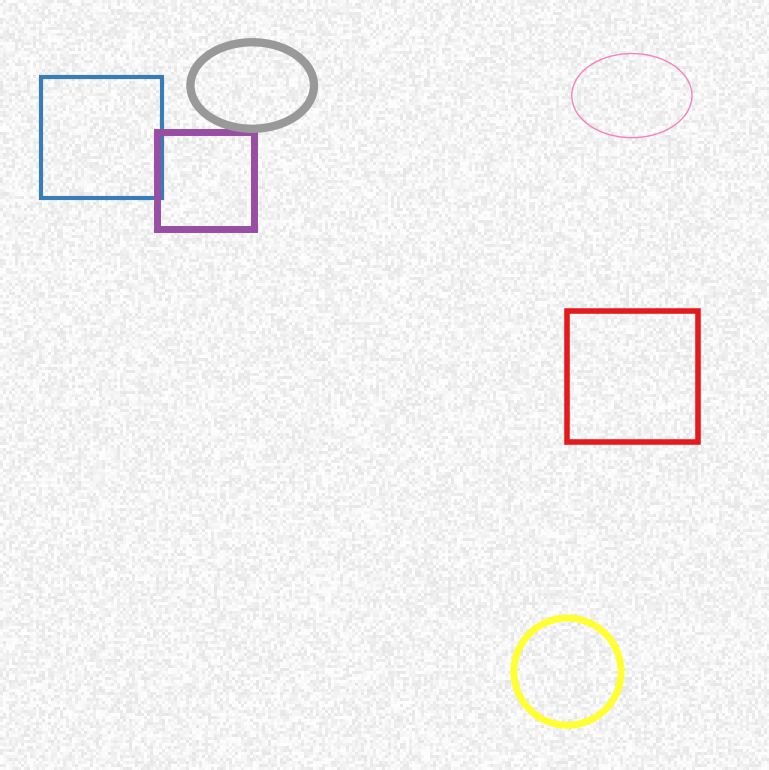[{"shape": "square", "thickness": 2, "radius": 0.43, "center": [0.822, 0.511]}, {"shape": "square", "thickness": 1.5, "radius": 0.39, "center": [0.132, 0.822]}, {"shape": "square", "thickness": 2.5, "radius": 0.31, "center": [0.267, 0.766]}, {"shape": "circle", "thickness": 2.5, "radius": 0.35, "center": [0.737, 0.128]}, {"shape": "oval", "thickness": 0.5, "radius": 0.39, "center": [0.821, 0.876]}, {"shape": "oval", "thickness": 3, "radius": 0.4, "center": [0.328, 0.889]}]